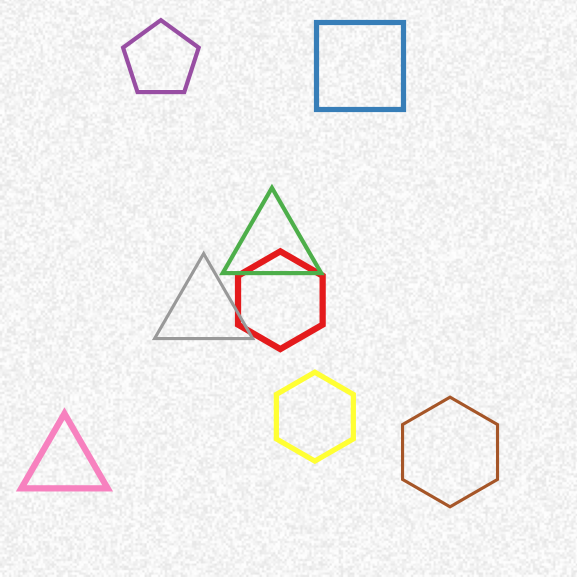[{"shape": "hexagon", "thickness": 3, "radius": 0.42, "center": [0.485, 0.479]}, {"shape": "square", "thickness": 2.5, "radius": 0.38, "center": [0.622, 0.886]}, {"shape": "triangle", "thickness": 2, "radius": 0.49, "center": [0.471, 0.575]}, {"shape": "pentagon", "thickness": 2, "radius": 0.34, "center": [0.279, 0.895]}, {"shape": "hexagon", "thickness": 2.5, "radius": 0.38, "center": [0.545, 0.278]}, {"shape": "hexagon", "thickness": 1.5, "radius": 0.47, "center": [0.779, 0.216]}, {"shape": "triangle", "thickness": 3, "radius": 0.43, "center": [0.112, 0.197]}, {"shape": "triangle", "thickness": 1.5, "radius": 0.49, "center": [0.353, 0.462]}]